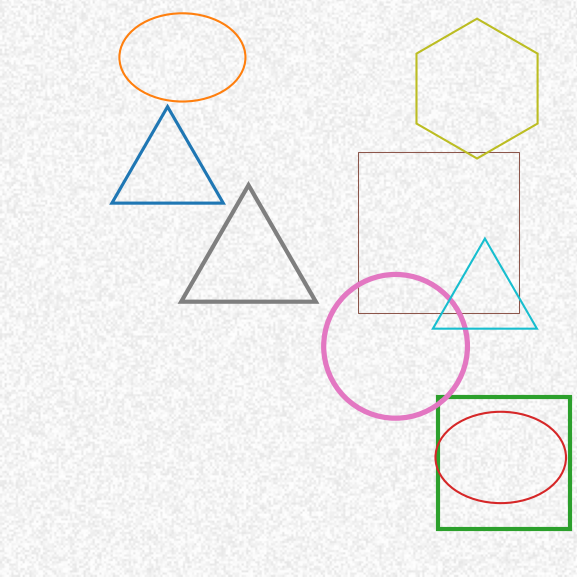[{"shape": "triangle", "thickness": 1.5, "radius": 0.56, "center": [0.29, 0.703]}, {"shape": "oval", "thickness": 1, "radius": 0.55, "center": [0.316, 0.9]}, {"shape": "square", "thickness": 2, "radius": 0.57, "center": [0.873, 0.197]}, {"shape": "oval", "thickness": 1, "radius": 0.57, "center": [0.867, 0.207]}, {"shape": "square", "thickness": 0.5, "radius": 0.7, "center": [0.759, 0.597]}, {"shape": "circle", "thickness": 2.5, "radius": 0.62, "center": [0.685, 0.399]}, {"shape": "triangle", "thickness": 2, "radius": 0.67, "center": [0.43, 0.544]}, {"shape": "hexagon", "thickness": 1, "radius": 0.61, "center": [0.826, 0.846]}, {"shape": "triangle", "thickness": 1, "radius": 0.52, "center": [0.84, 0.482]}]